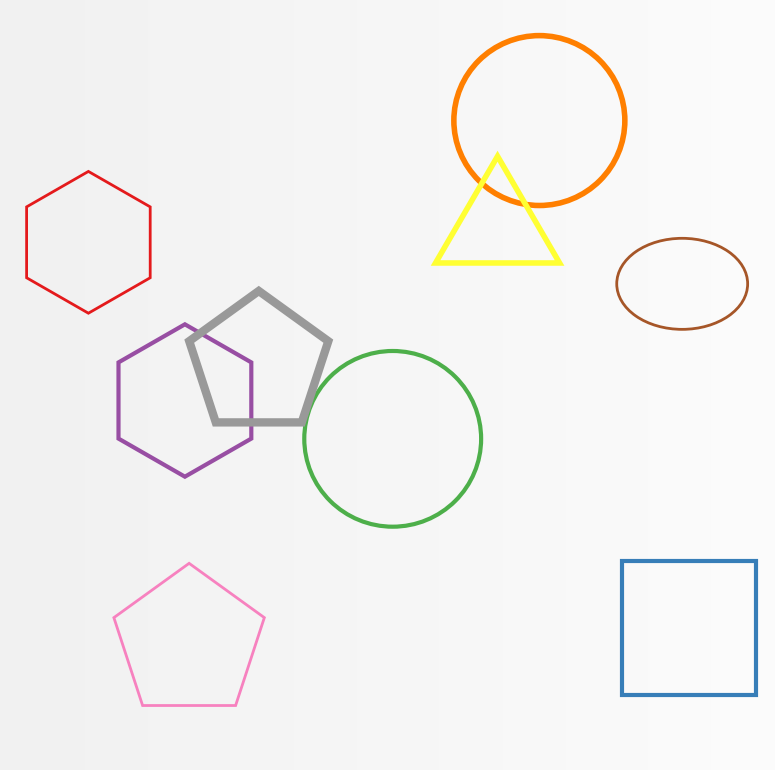[{"shape": "hexagon", "thickness": 1, "radius": 0.46, "center": [0.114, 0.685]}, {"shape": "square", "thickness": 1.5, "radius": 0.43, "center": [0.889, 0.184]}, {"shape": "circle", "thickness": 1.5, "radius": 0.57, "center": [0.507, 0.43]}, {"shape": "hexagon", "thickness": 1.5, "radius": 0.49, "center": [0.239, 0.48]}, {"shape": "circle", "thickness": 2, "radius": 0.55, "center": [0.696, 0.843]}, {"shape": "triangle", "thickness": 2, "radius": 0.46, "center": [0.642, 0.705]}, {"shape": "oval", "thickness": 1, "radius": 0.42, "center": [0.88, 0.631]}, {"shape": "pentagon", "thickness": 1, "radius": 0.51, "center": [0.244, 0.166]}, {"shape": "pentagon", "thickness": 3, "radius": 0.47, "center": [0.334, 0.528]}]